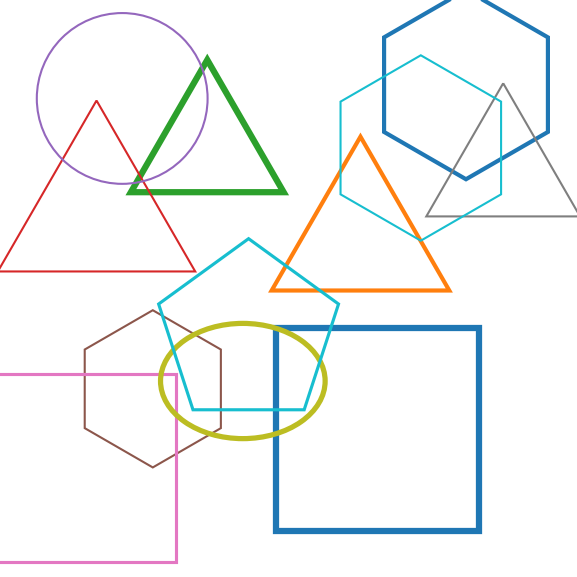[{"shape": "hexagon", "thickness": 2, "radius": 0.82, "center": [0.807, 0.853]}, {"shape": "square", "thickness": 3, "radius": 0.88, "center": [0.654, 0.255]}, {"shape": "triangle", "thickness": 2, "radius": 0.89, "center": [0.624, 0.585]}, {"shape": "triangle", "thickness": 3, "radius": 0.76, "center": [0.359, 0.743]}, {"shape": "triangle", "thickness": 1, "radius": 0.99, "center": [0.167, 0.628]}, {"shape": "circle", "thickness": 1, "radius": 0.74, "center": [0.212, 0.829]}, {"shape": "hexagon", "thickness": 1, "radius": 0.68, "center": [0.265, 0.326]}, {"shape": "square", "thickness": 1.5, "radius": 0.81, "center": [0.142, 0.189]}, {"shape": "triangle", "thickness": 1, "radius": 0.77, "center": [0.871, 0.701]}, {"shape": "oval", "thickness": 2.5, "radius": 0.71, "center": [0.42, 0.339]}, {"shape": "pentagon", "thickness": 1.5, "radius": 0.82, "center": [0.43, 0.422]}, {"shape": "hexagon", "thickness": 1, "radius": 0.8, "center": [0.729, 0.743]}]